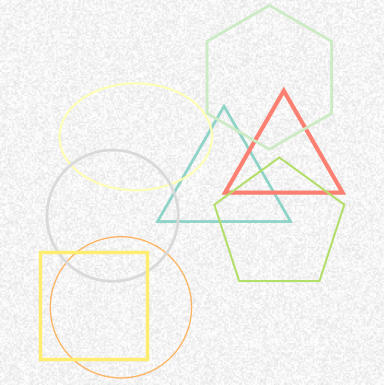[{"shape": "triangle", "thickness": 2, "radius": 1.0, "center": [0.582, 0.524]}, {"shape": "oval", "thickness": 1.5, "radius": 0.99, "center": [0.353, 0.645]}, {"shape": "triangle", "thickness": 3, "radius": 0.88, "center": [0.737, 0.588]}, {"shape": "circle", "thickness": 1, "radius": 0.92, "center": [0.314, 0.202]}, {"shape": "pentagon", "thickness": 1.5, "radius": 0.89, "center": [0.726, 0.414]}, {"shape": "circle", "thickness": 2, "radius": 0.85, "center": [0.292, 0.44]}, {"shape": "hexagon", "thickness": 2, "radius": 0.93, "center": [0.7, 0.799]}, {"shape": "square", "thickness": 2.5, "radius": 0.69, "center": [0.243, 0.206]}]